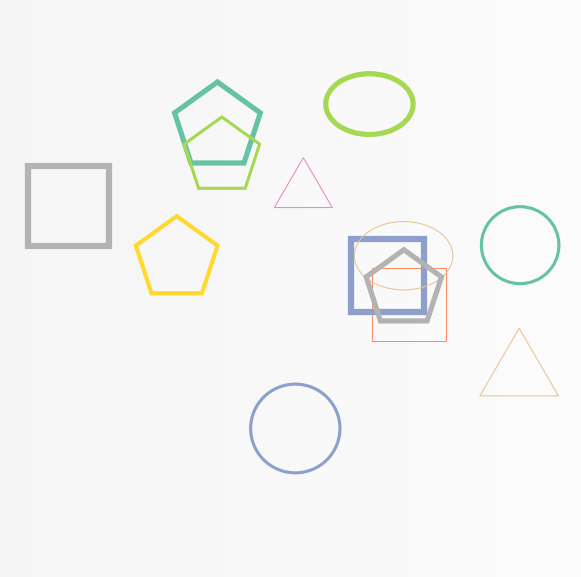[{"shape": "pentagon", "thickness": 2.5, "radius": 0.39, "center": [0.374, 0.78]}, {"shape": "circle", "thickness": 1.5, "radius": 0.33, "center": [0.895, 0.575]}, {"shape": "square", "thickness": 0.5, "radius": 0.32, "center": [0.703, 0.472]}, {"shape": "square", "thickness": 3, "radius": 0.31, "center": [0.666, 0.522]}, {"shape": "circle", "thickness": 1.5, "radius": 0.38, "center": [0.508, 0.257]}, {"shape": "triangle", "thickness": 0.5, "radius": 0.29, "center": [0.522, 0.669]}, {"shape": "oval", "thickness": 2.5, "radius": 0.38, "center": [0.636, 0.819]}, {"shape": "pentagon", "thickness": 1.5, "radius": 0.34, "center": [0.382, 0.728]}, {"shape": "pentagon", "thickness": 2, "radius": 0.37, "center": [0.304, 0.551]}, {"shape": "oval", "thickness": 0.5, "radius": 0.42, "center": [0.694, 0.556]}, {"shape": "triangle", "thickness": 0.5, "radius": 0.39, "center": [0.893, 0.353]}, {"shape": "pentagon", "thickness": 2.5, "radius": 0.34, "center": [0.695, 0.499]}, {"shape": "square", "thickness": 3, "radius": 0.35, "center": [0.118, 0.643]}]